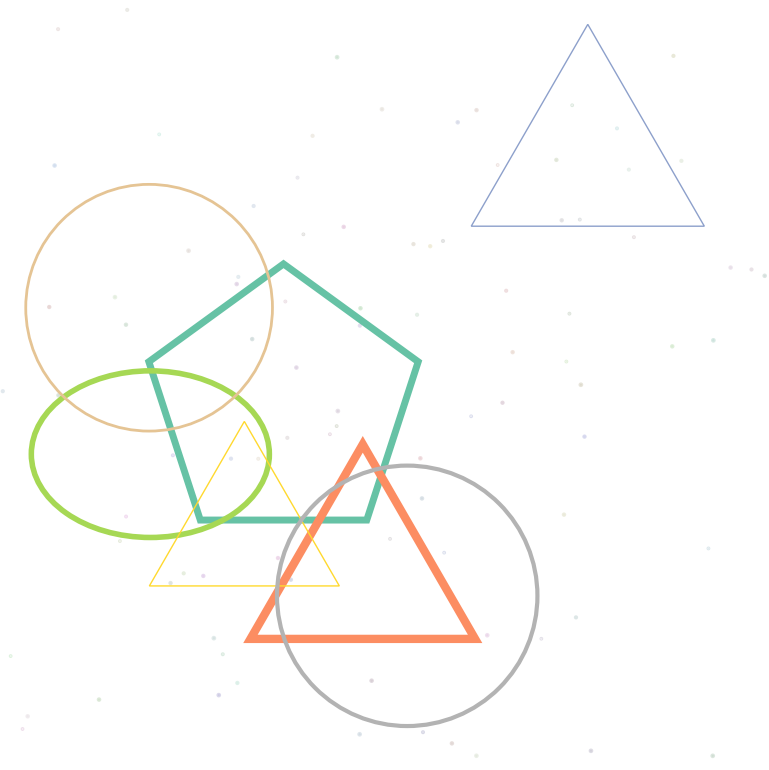[{"shape": "pentagon", "thickness": 2.5, "radius": 0.92, "center": [0.368, 0.473]}, {"shape": "triangle", "thickness": 3, "radius": 0.84, "center": [0.471, 0.254]}, {"shape": "triangle", "thickness": 0.5, "radius": 0.87, "center": [0.763, 0.794]}, {"shape": "oval", "thickness": 2, "radius": 0.77, "center": [0.195, 0.41]}, {"shape": "triangle", "thickness": 0.5, "radius": 0.71, "center": [0.317, 0.31]}, {"shape": "circle", "thickness": 1, "radius": 0.8, "center": [0.194, 0.6]}, {"shape": "circle", "thickness": 1.5, "radius": 0.85, "center": [0.529, 0.226]}]